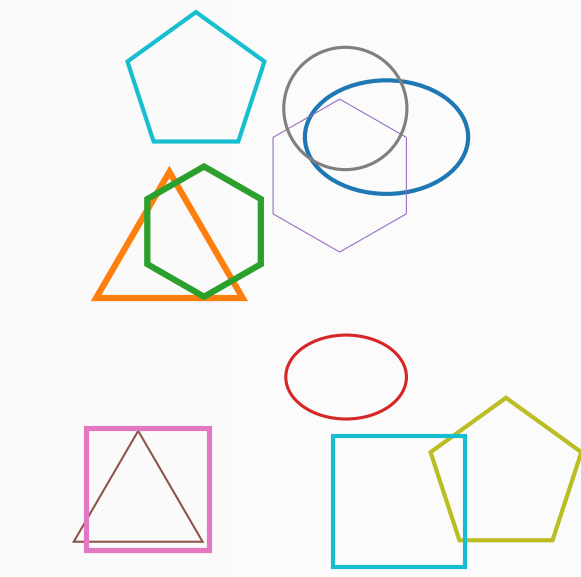[{"shape": "oval", "thickness": 2, "radius": 0.7, "center": [0.665, 0.762]}, {"shape": "triangle", "thickness": 3, "radius": 0.73, "center": [0.291, 0.556]}, {"shape": "hexagon", "thickness": 3, "radius": 0.56, "center": [0.351, 0.598]}, {"shape": "oval", "thickness": 1.5, "radius": 0.52, "center": [0.595, 0.346]}, {"shape": "hexagon", "thickness": 0.5, "radius": 0.66, "center": [0.584, 0.695]}, {"shape": "triangle", "thickness": 1, "radius": 0.64, "center": [0.238, 0.125]}, {"shape": "square", "thickness": 2.5, "radius": 0.53, "center": [0.253, 0.153]}, {"shape": "circle", "thickness": 1.5, "radius": 0.53, "center": [0.594, 0.811]}, {"shape": "pentagon", "thickness": 2, "radius": 0.68, "center": [0.87, 0.174]}, {"shape": "pentagon", "thickness": 2, "radius": 0.62, "center": [0.337, 0.854]}, {"shape": "square", "thickness": 2, "radius": 0.57, "center": [0.686, 0.131]}]